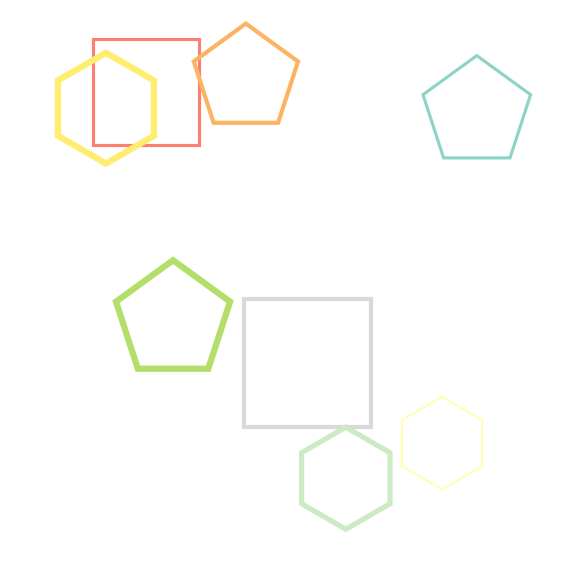[{"shape": "pentagon", "thickness": 1.5, "radius": 0.49, "center": [0.826, 0.805]}, {"shape": "hexagon", "thickness": 1, "radius": 0.4, "center": [0.765, 0.232]}, {"shape": "square", "thickness": 1.5, "radius": 0.46, "center": [0.252, 0.839]}, {"shape": "pentagon", "thickness": 2, "radius": 0.47, "center": [0.426, 0.863]}, {"shape": "pentagon", "thickness": 3, "radius": 0.52, "center": [0.3, 0.445]}, {"shape": "square", "thickness": 2, "radius": 0.55, "center": [0.532, 0.371]}, {"shape": "hexagon", "thickness": 2.5, "radius": 0.44, "center": [0.599, 0.171]}, {"shape": "hexagon", "thickness": 3, "radius": 0.48, "center": [0.184, 0.812]}]